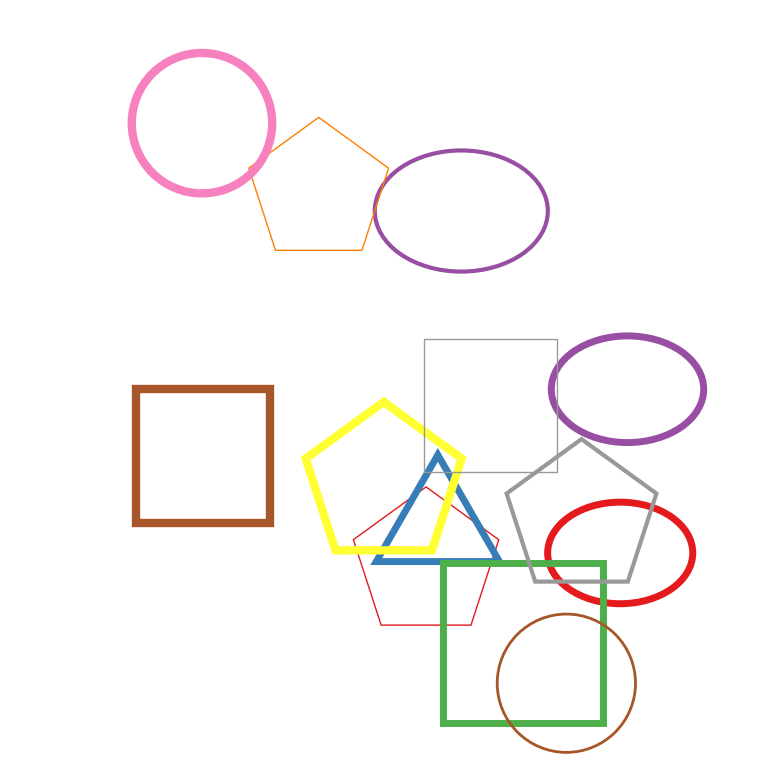[{"shape": "oval", "thickness": 2.5, "radius": 0.47, "center": [0.805, 0.282]}, {"shape": "pentagon", "thickness": 0.5, "radius": 0.5, "center": [0.553, 0.268]}, {"shape": "triangle", "thickness": 2.5, "radius": 0.46, "center": [0.569, 0.317]}, {"shape": "square", "thickness": 2.5, "radius": 0.52, "center": [0.679, 0.165]}, {"shape": "oval", "thickness": 2.5, "radius": 0.49, "center": [0.815, 0.494]}, {"shape": "oval", "thickness": 1.5, "radius": 0.56, "center": [0.599, 0.726]}, {"shape": "pentagon", "thickness": 0.5, "radius": 0.48, "center": [0.414, 0.752]}, {"shape": "pentagon", "thickness": 3, "radius": 0.53, "center": [0.498, 0.372]}, {"shape": "circle", "thickness": 1, "radius": 0.45, "center": [0.736, 0.113]}, {"shape": "square", "thickness": 3, "radius": 0.43, "center": [0.263, 0.408]}, {"shape": "circle", "thickness": 3, "radius": 0.46, "center": [0.262, 0.84]}, {"shape": "pentagon", "thickness": 1.5, "radius": 0.51, "center": [0.755, 0.327]}, {"shape": "square", "thickness": 0.5, "radius": 0.43, "center": [0.637, 0.473]}]